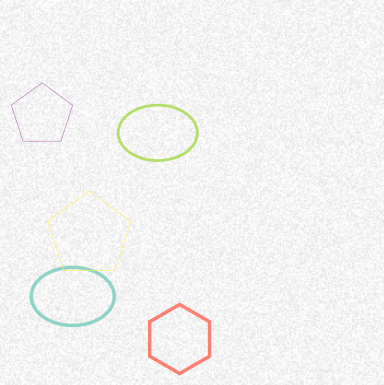[{"shape": "oval", "thickness": 2.5, "radius": 0.54, "center": [0.189, 0.23]}, {"shape": "hexagon", "thickness": 2.5, "radius": 0.45, "center": [0.467, 0.119]}, {"shape": "oval", "thickness": 2, "radius": 0.51, "center": [0.41, 0.655]}, {"shape": "pentagon", "thickness": 0.5, "radius": 0.42, "center": [0.109, 0.701]}, {"shape": "pentagon", "thickness": 0.5, "radius": 0.57, "center": [0.232, 0.39]}]